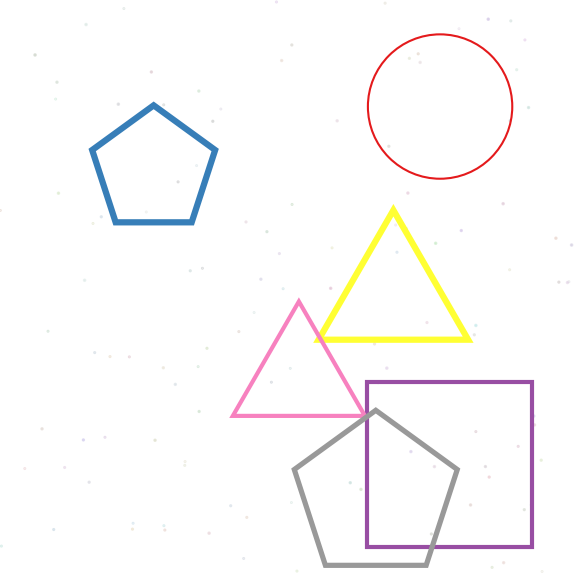[{"shape": "circle", "thickness": 1, "radius": 0.62, "center": [0.762, 0.815]}, {"shape": "pentagon", "thickness": 3, "radius": 0.56, "center": [0.266, 0.705]}, {"shape": "square", "thickness": 2, "radius": 0.71, "center": [0.779, 0.195]}, {"shape": "triangle", "thickness": 3, "radius": 0.75, "center": [0.681, 0.486]}, {"shape": "triangle", "thickness": 2, "radius": 0.66, "center": [0.518, 0.345]}, {"shape": "pentagon", "thickness": 2.5, "radius": 0.74, "center": [0.651, 0.14]}]